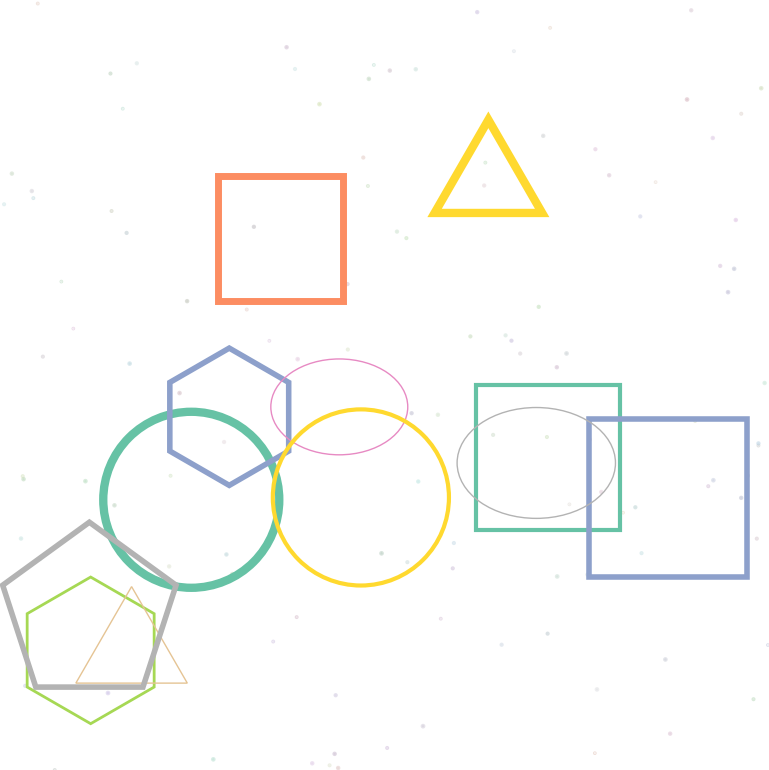[{"shape": "square", "thickness": 1.5, "radius": 0.47, "center": [0.712, 0.406]}, {"shape": "circle", "thickness": 3, "radius": 0.57, "center": [0.248, 0.351]}, {"shape": "square", "thickness": 2.5, "radius": 0.41, "center": [0.364, 0.69]}, {"shape": "square", "thickness": 2, "radius": 0.51, "center": [0.868, 0.354]}, {"shape": "hexagon", "thickness": 2, "radius": 0.45, "center": [0.298, 0.459]}, {"shape": "oval", "thickness": 0.5, "radius": 0.44, "center": [0.441, 0.472]}, {"shape": "hexagon", "thickness": 1, "radius": 0.48, "center": [0.118, 0.155]}, {"shape": "circle", "thickness": 1.5, "radius": 0.57, "center": [0.469, 0.354]}, {"shape": "triangle", "thickness": 3, "radius": 0.4, "center": [0.634, 0.764]}, {"shape": "triangle", "thickness": 0.5, "radius": 0.42, "center": [0.171, 0.155]}, {"shape": "pentagon", "thickness": 2, "radius": 0.59, "center": [0.116, 0.203]}, {"shape": "oval", "thickness": 0.5, "radius": 0.51, "center": [0.696, 0.399]}]